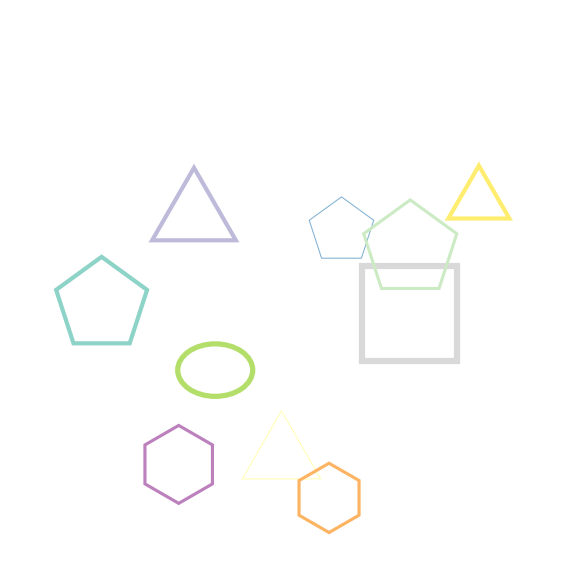[{"shape": "pentagon", "thickness": 2, "radius": 0.41, "center": [0.176, 0.472]}, {"shape": "triangle", "thickness": 0.5, "radius": 0.39, "center": [0.487, 0.209]}, {"shape": "triangle", "thickness": 2, "radius": 0.42, "center": [0.336, 0.625]}, {"shape": "pentagon", "thickness": 0.5, "radius": 0.29, "center": [0.591, 0.6]}, {"shape": "hexagon", "thickness": 1.5, "radius": 0.3, "center": [0.57, 0.137]}, {"shape": "oval", "thickness": 2.5, "radius": 0.32, "center": [0.373, 0.358]}, {"shape": "square", "thickness": 3, "radius": 0.41, "center": [0.709, 0.456]}, {"shape": "hexagon", "thickness": 1.5, "radius": 0.34, "center": [0.309, 0.195]}, {"shape": "pentagon", "thickness": 1.5, "radius": 0.42, "center": [0.71, 0.568]}, {"shape": "triangle", "thickness": 2, "radius": 0.31, "center": [0.829, 0.651]}]